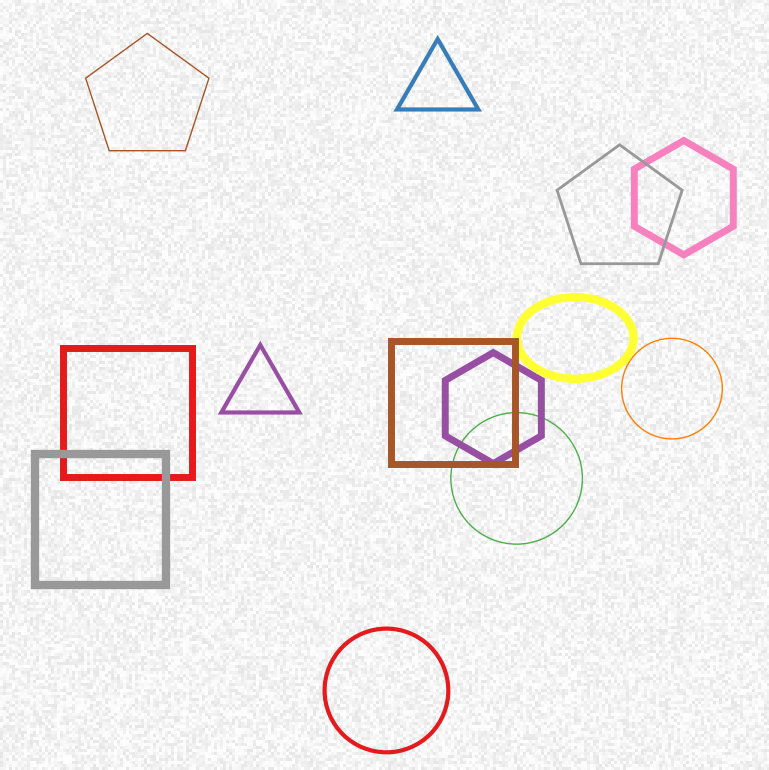[{"shape": "circle", "thickness": 1.5, "radius": 0.4, "center": [0.502, 0.103]}, {"shape": "square", "thickness": 2.5, "radius": 0.42, "center": [0.165, 0.464]}, {"shape": "triangle", "thickness": 1.5, "radius": 0.3, "center": [0.568, 0.888]}, {"shape": "circle", "thickness": 0.5, "radius": 0.43, "center": [0.671, 0.379]}, {"shape": "triangle", "thickness": 1.5, "radius": 0.29, "center": [0.338, 0.494]}, {"shape": "hexagon", "thickness": 2.5, "radius": 0.36, "center": [0.641, 0.47]}, {"shape": "circle", "thickness": 0.5, "radius": 0.33, "center": [0.873, 0.495]}, {"shape": "oval", "thickness": 3, "radius": 0.38, "center": [0.747, 0.561]}, {"shape": "square", "thickness": 2.5, "radius": 0.4, "center": [0.589, 0.477]}, {"shape": "pentagon", "thickness": 0.5, "radius": 0.42, "center": [0.191, 0.872]}, {"shape": "hexagon", "thickness": 2.5, "radius": 0.37, "center": [0.888, 0.743]}, {"shape": "pentagon", "thickness": 1, "radius": 0.43, "center": [0.805, 0.727]}, {"shape": "square", "thickness": 3, "radius": 0.42, "center": [0.13, 0.325]}]